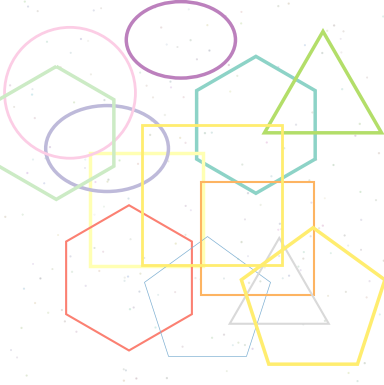[{"shape": "hexagon", "thickness": 2.5, "radius": 0.89, "center": [0.665, 0.676]}, {"shape": "square", "thickness": 2.5, "radius": 0.73, "center": [0.382, 0.457]}, {"shape": "oval", "thickness": 2.5, "radius": 0.8, "center": [0.278, 0.614]}, {"shape": "hexagon", "thickness": 1.5, "radius": 0.94, "center": [0.335, 0.278]}, {"shape": "pentagon", "thickness": 0.5, "radius": 0.86, "center": [0.539, 0.213]}, {"shape": "square", "thickness": 1.5, "radius": 0.73, "center": [0.669, 0.381]}, {"shape": "triangle", "thickness": 2.5, "radius": 0.88, "center": [0.839, 0.743]}, {"shape": "circle", "thickness": 2, "radius": 0.85, "center": [0.182, 0.759]}, {"shape": "triangle", "thickness": 1.5, "radius": 0.74, "center": [0.725, 0.233]}, {"shape": "oval", "thickness": 2.5, "radius": 0.71, "center": [0.47, 0.896]}, {"shape": "hexagon", "thickness": 2.5, "radius": 0.86, "center": [0.146, 0.655]}, {"shape": "pentagon", "thickness": 2.5, "radius": 0.98, "center": [0.813, 0.213]}, {"shape": "square", "thickness": 2, "radius": 0.91, "center": [0.55, 0.494]}]